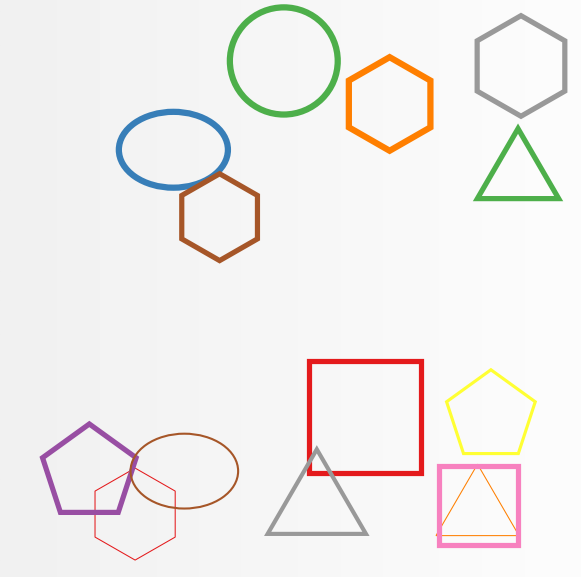[{"shape": "square", "thickness": 2.5, "radius": 0.48, "center": [0.628, 0.277]}, {"shape": "hexagon", "thickness": 0.5, "radius": 0.4, "center": [0.232, 0.109]}, {"shape": "oval", "thickness": 3, "radius": 0.47, "center": [0.298, 0.74]}, {"shape": "circle", "thickness": 3, "radius": 0.46, "center": [0.488, 0.894]}, {"shape": "triangle", "thickness": 2.5, "radius": 0.4, "center": [0.891, 0.696]}, {"shape": "pentagon", "thickness": 2.5, "radius": 0.42, "center": [0.154, 0.18]}, {"shape": "triangle", "thickness": 0.5, "radius": 0.41, "center": [0.822, 0.113]}, {"shape": "hexagon", "thickness": 3, "radius": 0.41, "center": [0.67, 0.819]}, {"shape": "pentagon", "thickness": 1.5, "radius": 0.4, "center": [0.845, 0.279]}, {"shape": "oval", "thickness": 1, "radius": 0.46, "center": [0.317, 0.183]}, {"shape": "hexagon", "thickness": 2.5, "radius": 0.38, "center": [0.378, 0.623]}, {"shape": "square", "thickness": 2.5, "radius": 0.34, "center": [0.823, 0.124]}, {"shape": "hexagon", "thickness": 2.5, "radius": 0.44, "center": [0.896, 0.885]}, {"shape": "triangle", "thickness": 2, "radius": 0.49, "center": [0.545, 0.123]}]